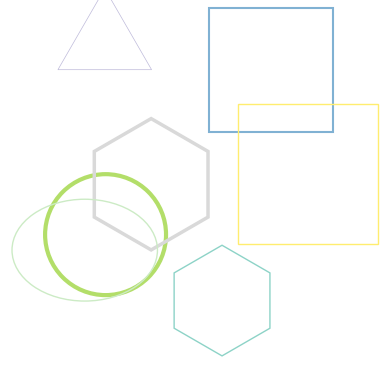[{"shape": "hexagon", "thickness": 1, "radius": 0.72, "center": [0.577, 0.219]}, {"shape": "triangle", "thickness": 0.5, "radius": 0.7, "center": [0.272, 0.889]}, {"shape": "square", "thickness": 1.5, "radius": 0.8, "center": [0.704, 0.819]}, {"shape": "circle", "thickness": 3, "radius": 0.79, "center": [0.274, 0.391]}, {"shape": "hexagon", "thickness": 2.5, "radius": 0.85, "center": [0.393, 0.521]}, {"shape": "oval", "thickness": 1, "radius": 0.94, "center": [0.22, 0.35]}, {"shape": "square", "thickness": 1, "radius": 0.91, "center": [0.801, 0.549]}]